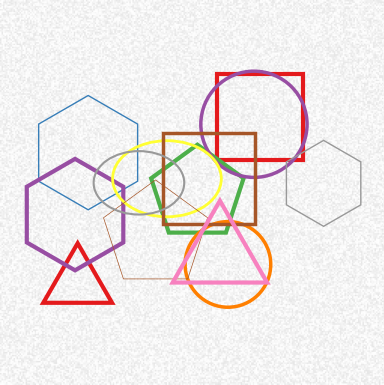[{"shape": "square", "thickness": 3, "radius": 0.56, "center": [0.675, 0.696]}, {"shape": "triangle", "thickness": 3, "radius": 0.52, "center": [0.202, 0.265]}, {"shape": "hexagon", "thickness": 1, "radius": 0.74, "center": [0.229, 0.604]}, {"shape": "pentagon", "thickness": 3, "radius": 0.63, "center": [0.513, 0.498]}, {"shape": "circle", "thickness": 2.5, "radius": 0.69, "center": [0.66, 0.677]}, {"shape": "hexagon", "thickness": 3, "radius": 0.72, "center": [0.195, 0.443]}, {"shape": "circle", "thickness": 2.5, "radius": 0.56, "center": [0.592, 0.313]}, {"shape": "oval", "thickness": 2, "radius": 0.71, "center": [0.434, 0.536]}, {"shape": "pentagon", "thickness": 0.5, "radius": 0.71, "center": [0.404, 0.391]}, {"shape": "square", "thickness": 2.5, "radius": 0.59, "center": [0.543, 0.535]}, {"shape": "triangle", "thickness": 3, "radius": 0.71, "center": [0.571, 0.337]}, {"shape": "oval", "thickness": 1.5, "radius": 0.59, "center": [0.361, 0.525]}, {"shape": "hexagon", "thickness": 1, "radius": 0.56, "center": [0.841, 0.524]}]